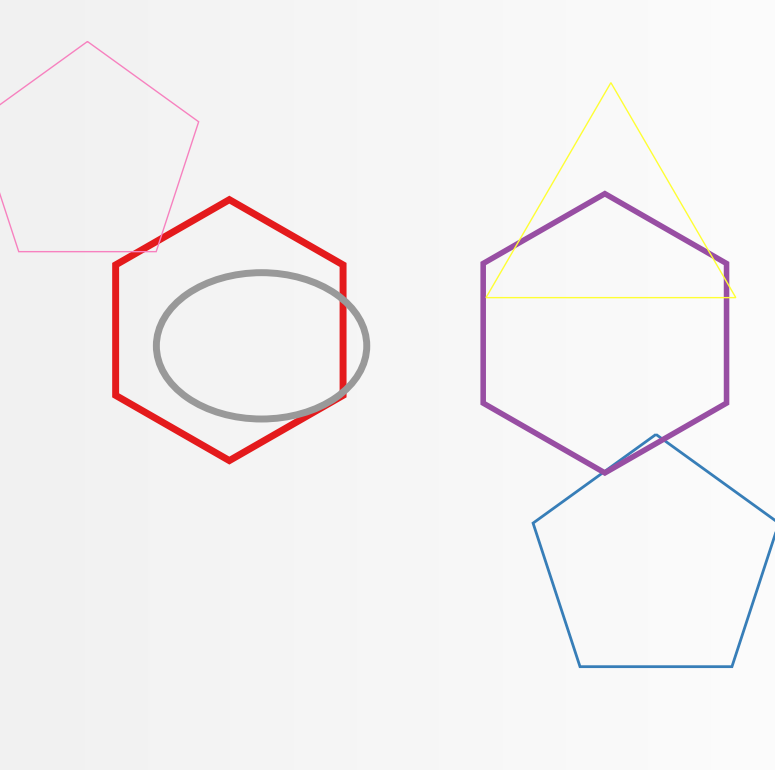[{"shape": "hexagon", "thickness": 2.5, "radius": 0.85, "center": [0.296, 0.571]}, {"shape": "pentagon", "thickness": 1, "radius": 0.83, "center": [0.846, 0.269]}, {"shape": "hexagon", "thickness": 2, "radius": 0.91, "center": [0.78, 0.567]}, {"shape": "triangle", "thickness": 0.5, "radius": 0.93, "center": [0.788, 0.707]}, {"shape": "pentagon", "thickness": 0.5, "radius": 0.75, "center": [0.113, 0.795]}, {"shape": "oval", "thickness": 2.5, "radius": 0.68, "center": [0.338, 0.551]}]